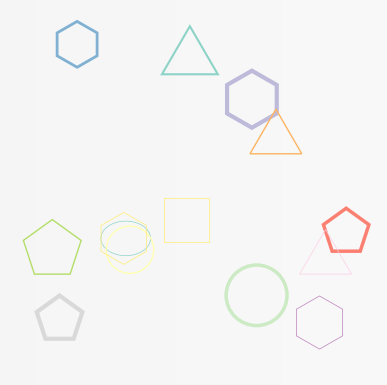[{"shape": "oval", "thickness": 0.5, "radius": 0.32, "center": [0.325, 0.381]}, {"shape": "triangle", "thickness": 1.5, "radius": 0.42, "center": [0.49, 0.849]}, {"shape": "circle", "thickness": 1, "radius": 0.31, "center": [0.335, 0.351]}, {"shape": "hexagon", "thickness": 3, "radius": 0.37, "center": [0.65, 0.742]}, {"shape": "pentagon", "thickness": 2.5, "radius": 0.31, "center": [0.893, 0.397]}, {"shape": "hexagon", "thickness": 2, "radius": 0.3, "center": [0.199, 0.885]}, {"shape": "triangle", "thickness": 1, "radius": 0.39, "center": [0.712, 0.639]}, {"shape": "pentagon", "thickness": 1, "radius": 0.39, "center": [0.135, 0.351]}, {"shape": "triangle", "thickness": 0.5, "radius": 0.39, "center": [0.84, 0.327]}, {"shape": "pentagon", "thickness": 3, "radius": 0.31, "center": [0.154, 0.17]}, {"shape": "hexagon", "thickness": 0.5, "radius": 0.35, "center": [0.825, 0.162]}, {"shape": "circle", "thickness": 2.5, "radius": 0.39, "center": [0.662, 0.233]}, {"shape": "square", "thickness": 0.5, "radius": 0.29, "center": [0.481, 0.428]}, {"shape": "hexagon", "thickness": 0.5, "radius": 0.34, "center": [0.319, 0.381]}]